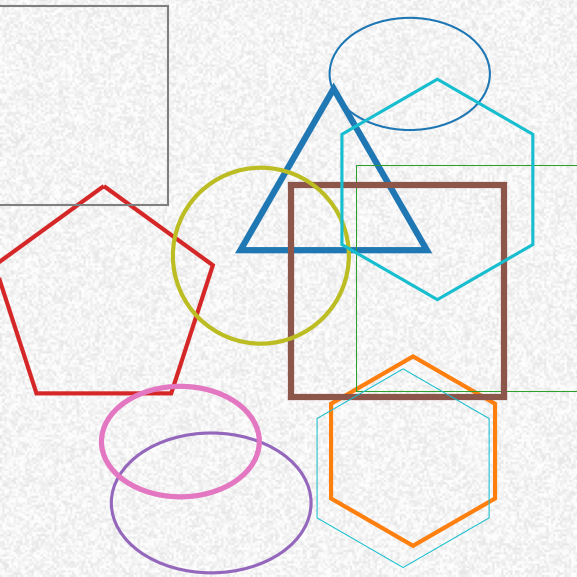[{"shape": "triangle", "thickness": 3, "radius": 0.93, "center": [0.578, 0.659]}, {"shape": "oval", "thickness": 1, "radius": 0.69, "center": [0.71, 0.871]}, {"shape": "hexagon", "thickness": 2, "radius": 0.82, "center": [0.715, 0.218]}, {"shape": "square", "thickness": 0.5, "radius": 0.98, "center": [0.811, 0.517]}, {"shape": "pentagon", "thickness": 2, "radius": 0.99, "center": [0.18, 0.479]}, {"shape": "oval", "thickness": 1.5, "radius": 0.86, "center": [0.366, 0.128]}, {"shape": "square", "thickness": 3, "radius": 0.92, "center": [0.688, 0.495]}, {"shape": "oval", "thickness": 2.5, "radius": 0.68, "center": [0.312, 0.234]}, {"shape": "square", "thickness": 1, "radius": 0.87, "center": [0.118, 0.816]}, {"shape": "circle", "thickness": 2, "radius": 0.76, "center": [0.452, 0.556]}, {"shape": "hexagon", "thickness": 1.5, "radius": 0.95, "center": [0.757, 0.671]}, {"shape": "hexagon", "thickness": 0.5, "radius": 0.86, "center": [0.698, 0.188]}]